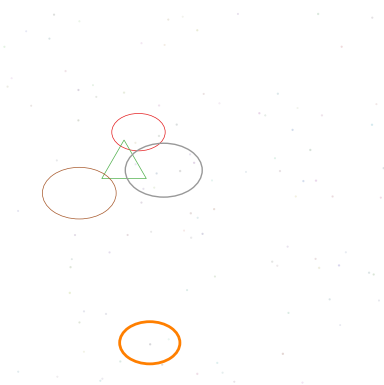[{"shape": "oval", "thickness": 0.5, "radius": 0.35, "center": [0.36, 0.657]}, {"shape": "triangle", "thickness": 0.5, "radius": 0.33, "center": [0.322, 0.57]}, {"shape": "oval", "thickness": 2, "radius": 0.39, "center": [0.389, 0.11]}, {"shape": "oval", "thickness": 0.5, "radius": 0.48, "center": [0.206, 0.498]}, {"shape": "oval", "thickness": 1, "radius": 0.5, "center": [0.425, 0.558]}]